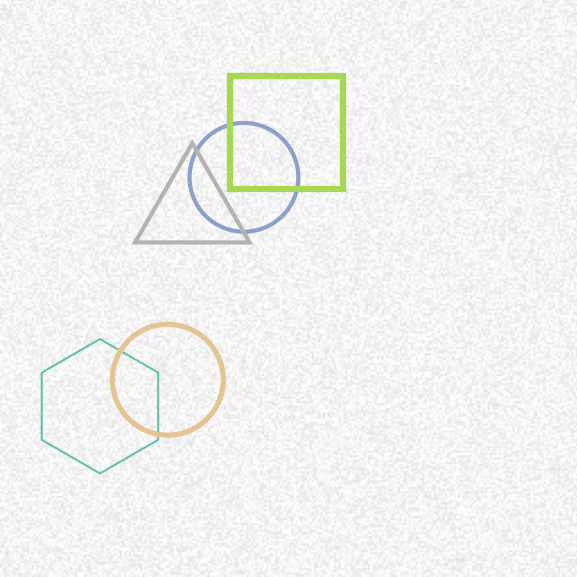[{"shape": "hexagon", "thickness": 1, "radius": 0.58, "center": [0.173, 0.296]}, {"shape": "circle", "thickness": 2, "radius": 0.47, "center": [0.422, 0.692]}, {"shape": "square", "thickness": 3, "radius": 0.49, "center": [0.496, 0.769]}, {"shape": "circle", "thickness": 2.5, "radius": 0.48, "center": [0.291, 0.342]}, {"shape": "triangle", "thickness": 2, "radius": 0.57, "center": [0.333, 0.637]}]